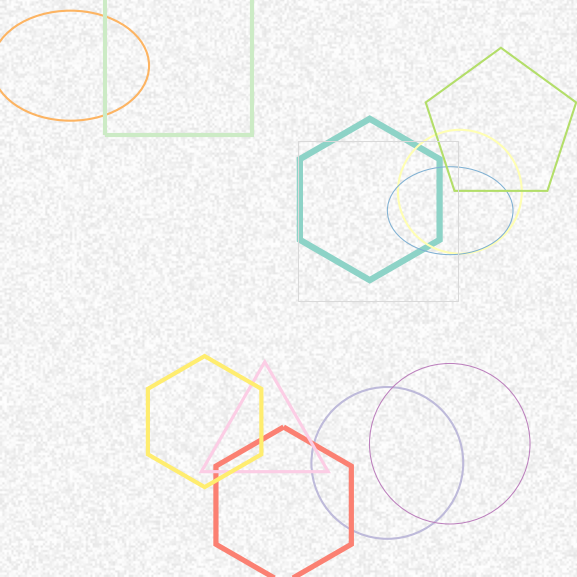[{"shape": "hexagon", "thickness": 3, "radius": 0.7, "center": [0.64, 0.654]}, {"shape": "circle", "thickness": 1, "radius": 0.54, "center": [0.796, 0.667]}, {"shape": "circle", "thickness": 1, "radius": 0.66, "center": [0.671, 0.198]}, {"shape": "hexagon", "thickness": 2.5, "radius": 0.68, "center": [0.491, 0.124]}, {"shape": "oval", "thickness": 0.5, "radius": 0.54, "center": [0.78, 0.634]}, {"shape": "oval", "thickness": 1, "radius": 0.68, "center": [0.122, 0.885]}, {"shape": "pentagon", "thickness": 1, "radius": 0.68, "center": [0.867, 0.779]}, {"shape": "triangle", "thickness": 1.5, "radius": 0.63, "center": [0.458, 0.246]}, {"shape": "square", "thickness": 0.5, "radius": 0.7, "center": [0.655, 0.616]}, {"shape": "circle", "thickness": 0.5, "radius": 0.69, "center": [0.779, 0.231]}, {"shape": "square", "thickness": 2, "radius": 0.63, "center": [0.309, 0.892]}, {"shape": "hexagon", "thickness": 2, "radius": 0.57, "center": [0.354, 0.269]}]